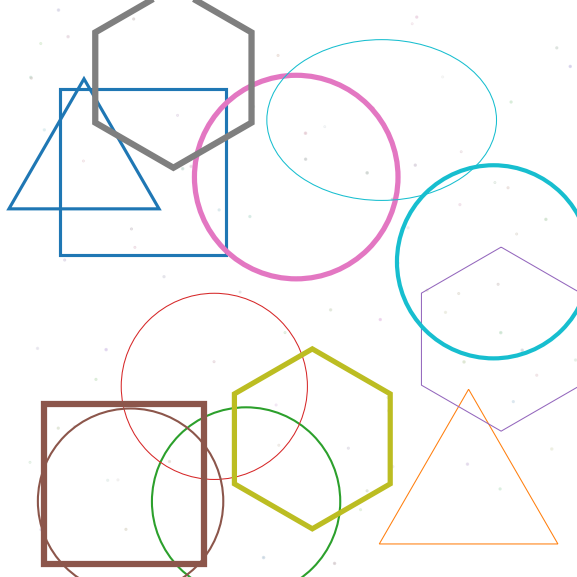[{"shape": "square", "thickness": 1.5, "radius": 0.72, "center": [0.247, 0.701]}, {"shape": "triangle", "thickness": 1.5, "radius": 0.75, "center": [0.145, 0.713]}, {"shape": "triangle", "thickness": 0.5, "radius": 0.89, "center": [0.811, 0.147]}, {"shape": "circle", "thickness": 1, "radius": 0.82, "center": [0.426, 0.131]}, {"shape": "circle", "thickness": 0.5, "radius": 0.81, "center": [0.371, 0.33]}, {"shape": "hexagon", "thickness": 0.5, "radius": 0.8, "center": [0.868, 0.412]}, {"shape": "square", "thickness": 3, "radius": 0.69, "center": [0.215, 0.161]}, {"shape": "circle", "thickness": 1, "radius": 0.8, "center": [0.226, 0.131]}, {"shape": "circle", "thickness": 2.5, "radius": 0.88, "center": [0.513, 0.693]}, {"shape": "hexagon", "thickness": 3, "radius": 0.78, "center": [0.3, 0.865]}, {"shape": "hexagon", "thickness": 2.5, "radius": 0.78, "center": [0.541, 0.239]}, {"shape": "oval", "thickness": 0.5, "radius": 0.99, "center": [0.661, 0.791]}, {"shape": "circle", "thickness": 2, "radius": 0.84, "center": [0.855, 0.546]}]